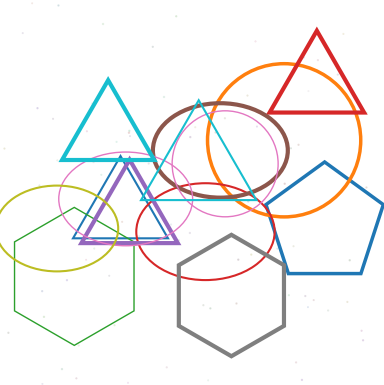[{"shape": "pentagon", "thickness": 2.5, "radius": 0.8, "center": [0.843, 0.419]}, {"shape": "triangle", "thickness": 1.5, "radius": 0.71, "center": [0.313, 0.452]}, {"shape": "circle", "thickness": 2.5, "radius": 0.99, "center": [0.738, 0.636]}, {"shape": "hexagon", "thickness": 1, "radius": 0.9, "center": [0.193, 0.282]}, {"shape": "triangle", "thickness": 3, "radius": 0.71, "center": [0.823, 0.779]}, {"shape": "oval", "thickness": 1.5, "radius": 0.9, "center": [0.534, 0.398]}, {"shape": "triangle", "thickness": 3, "radius": 0.72, "center": [0.337, 0.441]}, {"shape": "oval", "thickness": 3, "radius": 0.88, "center": [0.572, 0.609]}, {"shape": "circle", "thickness": 1, "radius": 0.69, "center": [0.585, 0.575]}, {"shape": "oval", "thickness": 1, "radius": 0.87, "center": [0.326, 0.483]}, {"shape": "hexagon", "thickness": 3, "radius": 0.79, "center": [0.601, 0.232]}, {"shape": "oval", "thickness": 1.5, "radius": 0.8, "center": [0.148, 0.407]}, {"shape": "triangle", "thickness": 3, "radius": 0.69, "center": [0.281, 0.653]}, {"shape": "triangle", "thickness": 1.5, "radius": 0.86, "center": [0.516, 0.567]}]